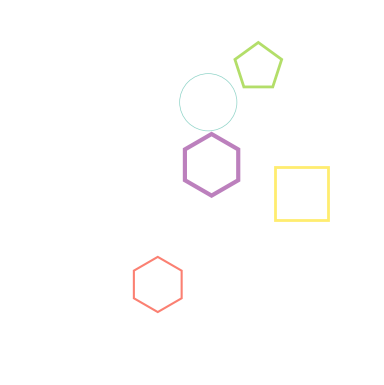[{"shape": "circle", "thickness": 0.5, "radius": 0.37, "center": [0.541, 0.734]}, {"shape": "hexagon", "thickness": 1.5, "radius": 0.36, "center": [0.41, 0.261]}, {"shape": "pentagon", "thickness": 2, "radius": 0.32, "center": [0.671, 0.826]}, {"shape": "hexagon", "thickness": 3, "radius": 0.4, "center": [0.55, 0.572]}, {"shape": "square", "thickness": 2, "radius": 0.34, "center": [0.784, 0.497]}]